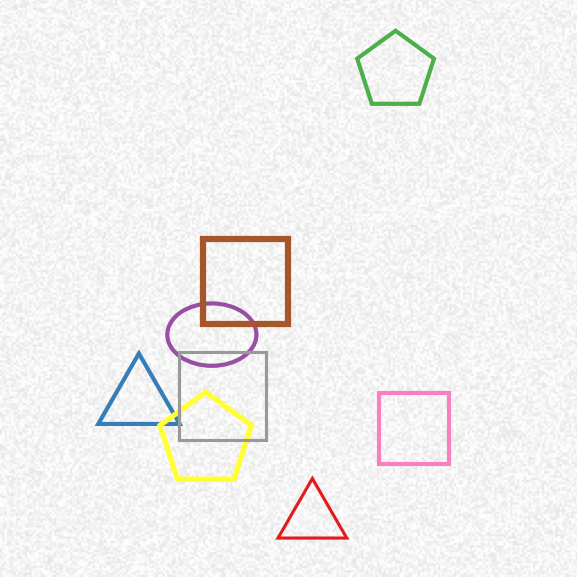[{"shape": "triangle", "thickness": 1.5, "radius": 0.34, "center": [0.541, 0.102]}, {"shape": "triangle", "thickness": 2, "radius": 0.41, "center": [0.241, 0.306]}, {"shape": "pentagon", "thickness": 2, "radius": 0.35, "center": [0.685, 0.876]}, {"shape": "oval", "thickness": 2, "radius": 0.39, "center": [0.367, 0.42]}, {"shape": "pentagon", "thickness": 2.5, "radius": 0.42, "center": [0.356, 0.237]}, {"shape": "square", "thickness": 3, "radius": 0.37, "center": [0.425, 0.512]}, {"shape": "square", "thickness": 2, "radius": 0.31, "center": [0.717, 0.257]}, {"shape": "square", "thickness": 1.5, "radius": 0.38, "center": [0.385, 0.314]}]